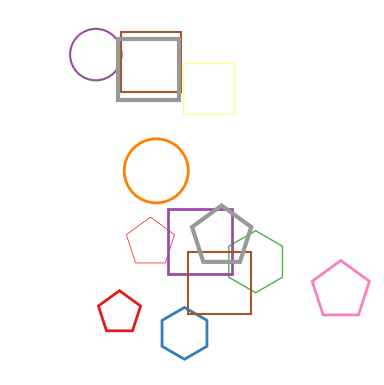[{"shape": "pentagon", "thickness": 0.5, "radius": 0.33, "center": [0.391, 0.37]}, {"shape": "pentagon", "thickness": 2, "radius": 0.29, "center": [0.31, 0.187]}, {"shape": "hexagon", "thickness": 2, "radius": 0.34, "center": [0.479, 0.134]}, {"shape": "hexagon", "thickness": 1, "radius": 0.4, "center": [0.664, 0.32]}, {"shape": "circle", "thickness": 1.5, "radius": 0.33, "center": [0.249, 0.858]}, {"shape": "square", "thickness": 2, "radius": 0.42, "center": [0.519, 0.372]}, {"shape": "circle", "thickness": 2, "radius": 0.42, "center": [0.406, 0.556]}, {"shape": "square", "thickness": 0.5, "radius": 0.33, "center": [0.543, 0.771]}, {"shape": "square", "thickness": 1.5, "radius": 0.41, "center": [0.571, 0.265]}, {"shape": "square", "thickness": 1.5, "radius": 0.39, "center": [0.391, 0.839]}, {"shape": "pentagon", "thickness": 2, "radius": 0.39, "center": [0.885, 0.245]}, {"shape": "pentagon", "thickness": 3, "radius": 0.4, "center": [0.576, 0.385]}, {"shape": "square", "thickness": 3, "radius": 0.4, "center": [0.385, 0.82]}]